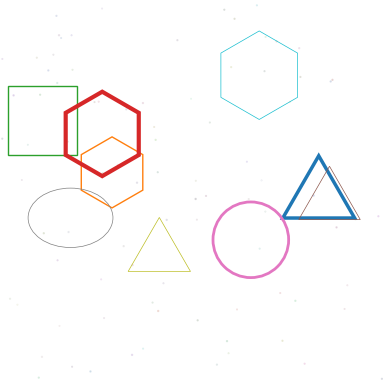[{"shape": "triangle", "thickness": 2.5, "radius": 0.54, "center": [0.828, 0.488]}, {"shape": "hexagon", "thickness": 1, "radius": 0.46, "center": [0.291, 0.552]}, {"shape": "square", "thickness": 1, "radius": 0.45, "center": [0.11, 0.688]}, {"shape": "hexagon", "thickness": 3, "radius": 0.55, "center": [0.266, 0.652]}, {"shape": "triangle", "thickness": 0.5, "radius": 0.46, "center": [0.856, 0.476]}, {"shape": "circle", "thickness": 2, "radius": 0.49, "center": [0.651, 0.377]}, {"shape": "oval", "thickness": 0.5, "radius": 0.55, "center": [0.183, 0.434]}, {"shape": "triangle", "thickness": 0.5, "radius": 0.47, "center": [0.414, 0.342]}, {"shape": "hexagon", "thickness": 0.5, "radius": 0.57, "center": [0.673, 0.805]}]